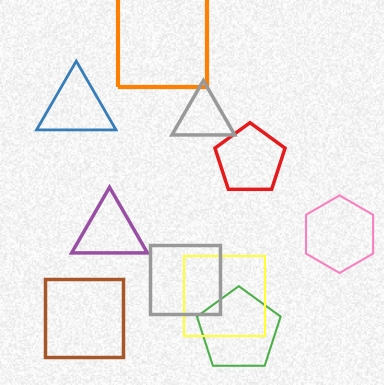[{"shape": "pentagon", "thickness": 2.5, "radius": 0.48, "center": [0.649, 0.586]}, {"shape": "triangle", "thickness": 2, "radius": 0.6, "center": [0.198, 0.722]}, {"shape": "pentagon", "thickness": 1.5, "radius": 0.57, "center": [0.62, 0.142]}, {"shape": "triangle", "thickness": 2.5, "radius": 0.57, "center": [0.285, 0.4]}, {"shape": "square", "thickness": 3, "radius": 0.58, "center": [0.422, 0.889]}, {"shape": "square", "thickness": 1.5, "radius": 0.52, "center": [0.583, 0.231]}, {"shape": "square", "thickness": 2.5, "radius": 0.5, "center": [0.218, 0.174]}, {"shape": "hexagon", "thickness": 1.5, "radius": 0.5, "center": [0.882, 0.392]}, {"shape": "square", "thickness": 2.5, "radius": 0.45, "center": [0.48, 0.274]}, {"shape": "triangle", "thickness": 2.5, "radius": 0.47, "center": [0.528, 0.697]}]